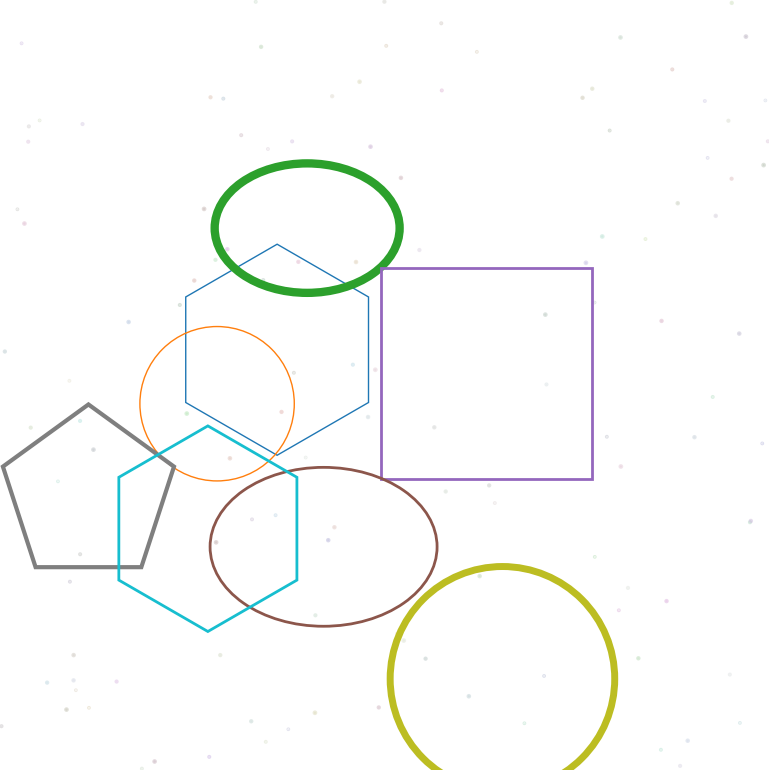[{"shape": "hexagon", "thickness": 0.5, "radius": 0.69, "center": [0.36, 0.546]}, {"shape": "circle", "thickness": 0.5, "radius": 0.5, "center": [0.282, 0.476]}, {"shape": "oval", "thickness": 3, "radius": 0.6, "center": [0.399, 0.704]}, {"shape": "square", "thickness": 1, "radius": 0.69, "center": [0.632, 0.515]}, {"shape": "oval", "thickness": 1, "radius": 0.74, "center": [0.42, 0.29]}, {"shape": "pentagon", "thickness": 1.5, "radius": 0.58, "center": [0.115, 0.358]}, {"shape": "circle", "thickness": 2.5, "radius": 0.73, "center": [0.653, 0.118]}, {"shape": "hexagon", "thickness": 1, "radius": 0.67, "center": [0.27, 0.313]}]